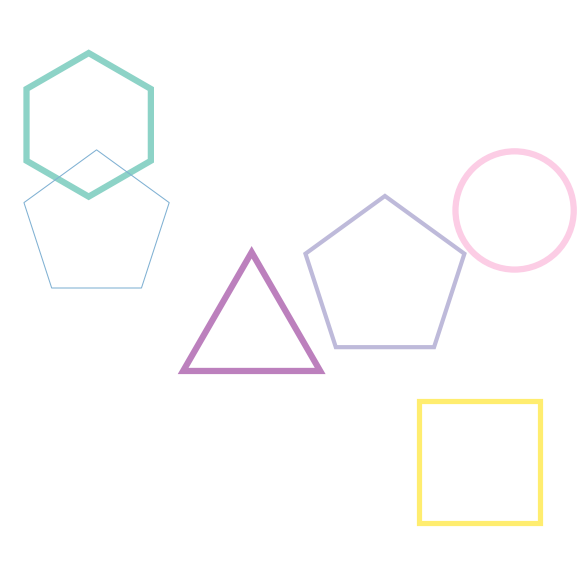[{"shape": "hexagon", "thickness": 3, "radius": 0.62, "center": [0.154, 0.783]}, {"shape": "pentagon", "thickness": 2, "radius": 0.72, "center": [0.667, 0.515]}, {"shape": "pentagon", "thickness": 0.5, "radius": 0.66, "center": [0.167, 0.607]}, {"shape": "circle", "thickness": 3, "radius": 0.51, "center": [0.891, 0.635]}, {"shape": "triangle", "thickness": 3, "radius": 0.69, "center": [0.436, 0.425]}, {"shape": "square", "thickness": 2.5, "radius": 0.53, "center": [0.83, 0.199]}]